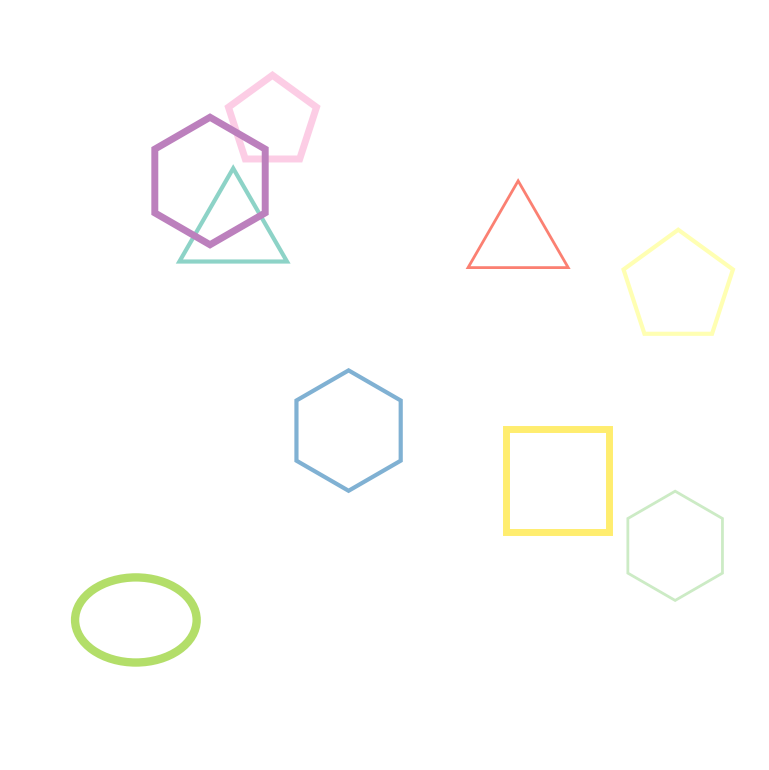[{"shape": "triangle", "thickness": 1.5, "radius": 0.4, "center": [0.303, 0.701]}, {"shape": "pentagon", "thickness": 1.5, "radius": 0.37, "center": [0.881, 0.627]}, {"shape": "triangle", "thickness": 1, "radius": 0.38, "center": [0.673, 0.69]}, {"shape": "hexagon", "thickness": 1.5, "radius": 0.39, "center": [0.453, 0.441]}, {"shape": "oval", "thickness": 3, "radius": 0.39, "center": [0.176, 0.195]}, {"shape": "pentagon", "thickness": 2.5, "radius": 0.3, "center": [0.354, 0.842]}, {"shape": "hexagon", "thickness": 2.5, "radius": 0.41, "center": [0.273, 0.765]}, {"shape": "hexagon", "thickness": 1, "radius": 0.35, "center": [0.877, 0.291]}, {"shape": "square", "thickness": 2.5, "radius": 0.33, "center": [0.724, 0.376]}]